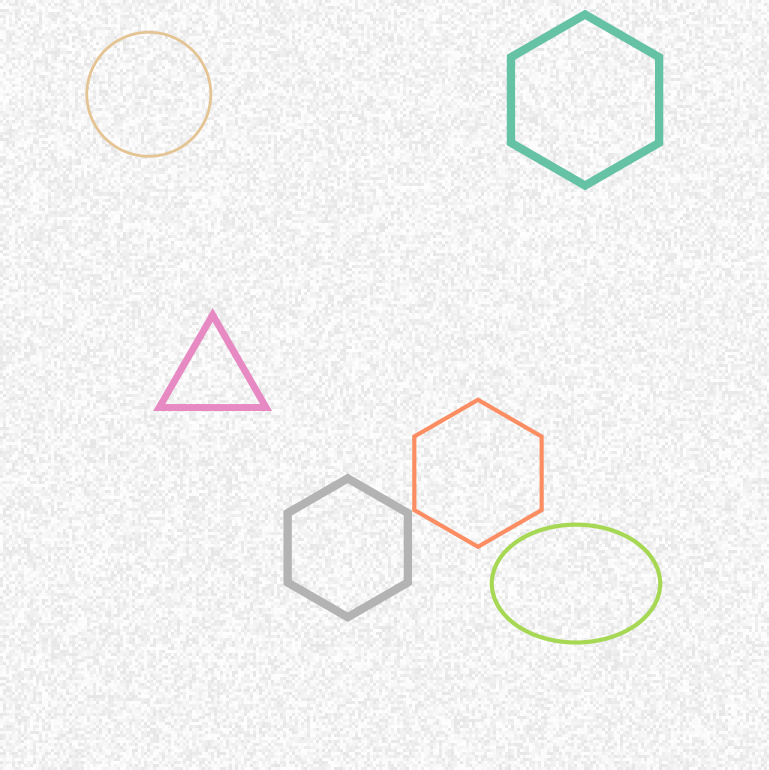[{"shape": "hexagon", "thickness": 3, "radius": 0.56, "center": [0.76, 0.87]}, {"shape": "hexagon", "thickness": 1.5, "radius": 0.48, "center": [0.621, 0.385]}, {"shape": "triangle", "thickness": 2.5, "radius": 0.4, "center": [0.276, 0.511]}, {"shape": "oval", "thickness": 1.5, "radius": 0.55, "center": [0.748, 0.242]}, {"shape": "circle", "thickness": 1, "radius": 0.4, "center": [0.193, 0.878]}, {"shape": "hexagon", "thickness": 3, "radius": 0.45, "center": [0.452, 0.289]}]